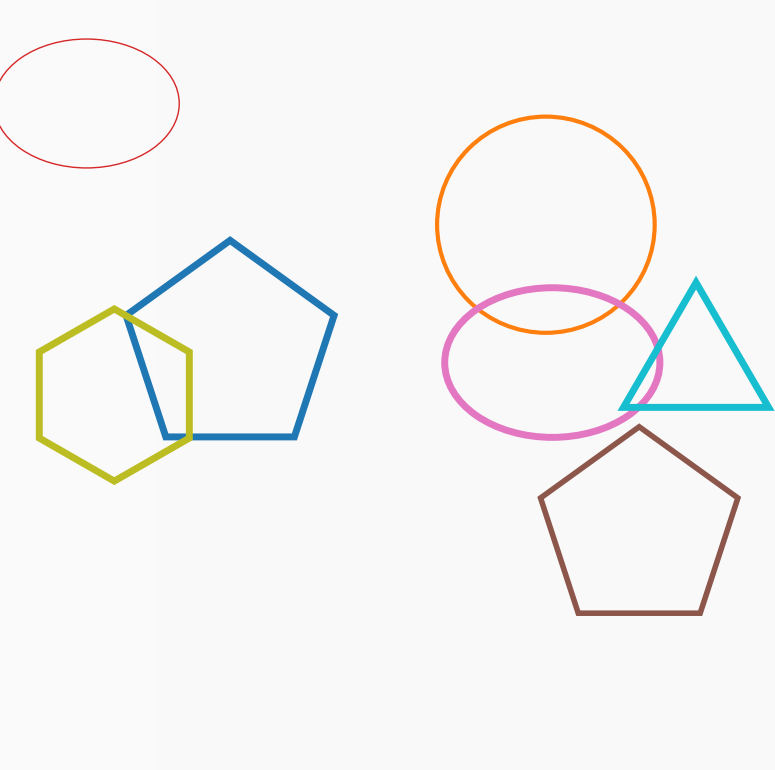[{"shape": "pentagon", "thickness": 2.5, "radius": 0.71, "center": [0.297, 0.547]}, {"shape": "circle", "thickness": 1.5, "radius": 0.7, "center": [0.704, 0.708]}, {"shape": "oval", "thickness": 0.5, "radius": 0.6, "center": [0.112, 0.866]}, {"shape": "pentagon", "thickness": 2, "radius": 0.67, "center": [0.825, 0.312]}, {"shape": "oval", "thickness": 2.5, "radius": 0.69, "center": [0.713, 0.529]}, {"shape": "hexagon", "thickness": 2.5, "radius": 0.56, "center": [0.147, 0.487]}, {"shape": "triangle", "thickness": 2.5, "radius": 0.54, "center": [0.898, 0.525]}]